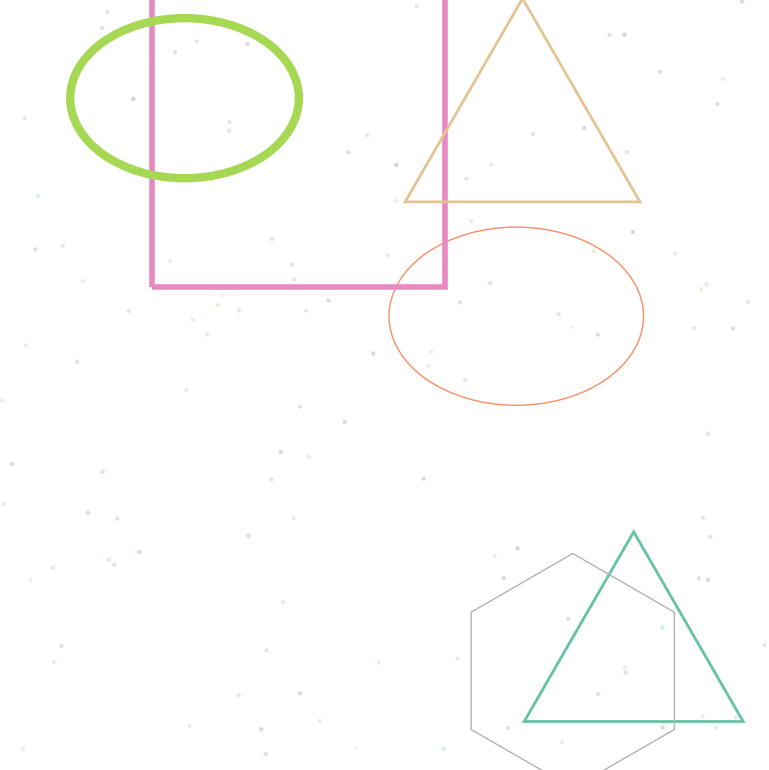[{"shape": "triangle", "thickness": 1, "radius": 0.82, "center": [0.823, 0.145]}, {"shape": "oval", "thickness": 0.5, "radius": 0.83, "center": [0.67, 0.589]}, {"shape": "square", "thickness": 2, "radius": 0.95, "center": [0.388, 0.817]}, {"shape": "oval", "thickness": 3, "radius": 0.74, "center": [0.24, 0.872]}, {"shape": "triangle", "thickness": 1, "radius": 0.88, "center": [0.679, 0.826]}, {"shape": "hexagon", "thickness": 0.5, "radius": 0.76, "center": [0.744, 0.129]}]